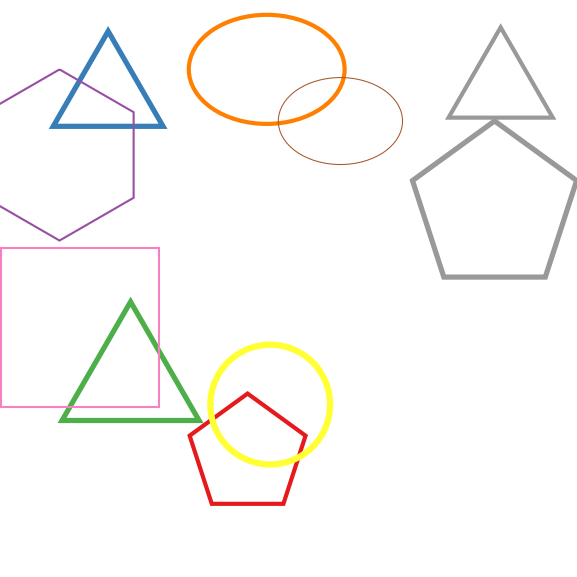[{"shape": "pentagon", "thickness": 2, "radius": 0.53, "center": [0.429, 0.212]}, {"shape": "triangle", "thickness": 2.5, "radius": 0.55, "center": [0.187, 0.835]}, {"shape": "triangle", "thickness": 2.5, "radius": 0.68, "center": [0.226, 0.34]}, {"shape": "hexagon", "thickness": 1, "radius": 0.74, "center": [0.103, 0.731]}, {"shape": "oval", "thickness": 2, "radius": 0.67, "center": [0.462, 0.879]}, {"shape": "circle", "thickness": 3, "radius": 0.52, "center": [0.468, 0.299]}, {"shape": "oval", "thickness": 0.5, "radius": 0.54, "center": [0.589, 0.79]}, {"shape": "square", "thickness": 1, "radius": 0.69, "center": [0.138, 0.432]}, {"shape": "pentagon", "thickness": 2.5, "radius": 0.75, "center": [0.856, 0.64]}, {"shape": "triangle", "thickness": 2, "radius": 0.52, "center": [0.867, 0.848]}]